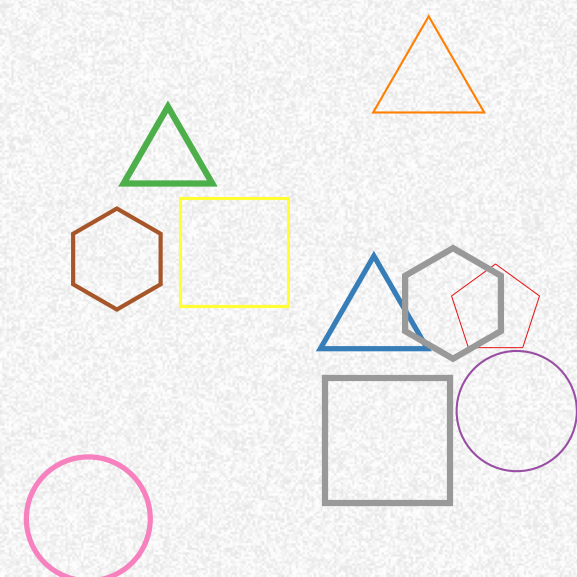[{"shape": "pentagon", "thickness": 0.5, "radius": 0.4, "center": [0.858, 0.462]}, {"shape": "triangle", "thickness": 2.5, "radius": 0.54, "center": [0.647, 0.449]}, {"shape": "triangle", "thickness": 3, "radius": 0.44, "center": [0.291, 0.726]}, {"shape": "circle", "thickness": 1, "radius": 0.52, "center": [0.895, 0.287]}, {"shape": "triangle", "thickness": 1, "radius": 0.56, "center": [0.742, 0.86]}, {"shape": "square", "thickness": 1.5, "radius": 0.47, "center": [0.406, 0.563]}, {"shape": "hexagon", "thickness": 2, "radius": 0.44, "center": [0.202, 0.551]}, {"shape": "circle", "thickness": 2.5, "radius": 0.54, "center": [0.153, 0.101]}, {"shape": "hexagon", "thickness": 3, "radius": 0.48, "center": [0.784, 0.474]}, {"shape": "square", "thickness": 3, "radius": 0.54, "center": [0.671, 0.237]}]